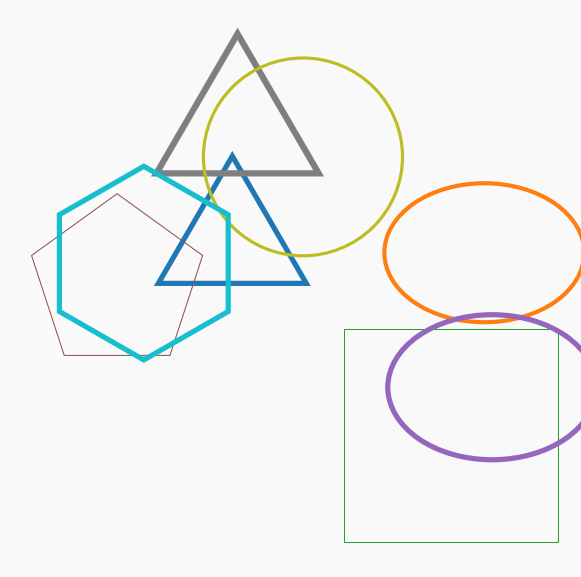[{"shape": "triangle", "thickness": 2.5, "radius": 0.73, "center": [0.4, 0.582]}, {"shape": "oval", "thickness": 2, "radius": 0.86, "center": [0.833, 0.561]}, {"shape": "square", "thickness": 0.5, "radius": 0.92, "center": [0.776, 0.245]}, {"shape": "oval", "thickness": 2.5, "radius": 0.9, "center": [0.847, 0.329]}, {"shape": "pentagon", "thickness": 0.5, "radius": 0.77, "center": [0.201, 0.509]}, {"shape": "triangle", "thickness": 3, "radius": 0.81, "center": [0.409, 0.779]}, {"shape": "circle", "thickness": 1.5, "radius": 0.86, "center": [0.521, 0.727]}, {"shape": "hexagon", "thickness": 2.5, "radius": 0.84, "center": [0.247, 0.544]}]